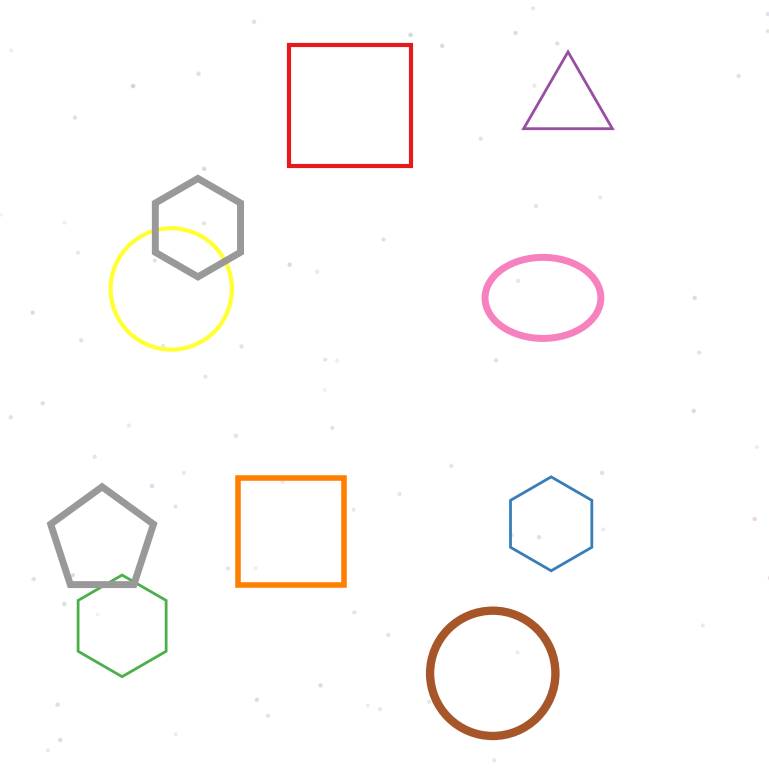[{"shape": "square", "thickness": 1.5, "radius": 0.4, "center": [0.454, 0.863]}, {"shape": "hexagon", "thickness": 1, "radius": 0.3, "center": [0.716, 0.32]}, {"shape": "hexagon", "thickness": 1, "radius": 0.33, "center": [0.159, 0.187]}, {"shape": "triangle", "thickness": 1, "radius": 0.33, "center": [0.738, 0.866]}, {"shape": "square", "thickness": 2, "radius": 0.35, "center": [0.378, 0.31]}, {"shape": "circle", "thickness": 1.5, "radius": 0.39, "center": [0.222, 0.625]}, {"shape": "circle", "thickness": 3, "radius": 0.41, "center": [0.64, 0.126]}, {"shape": "oval", "thickness": 2.5, "radius": 0.38, "center": [0.705, 0.613]}, {"shape": "pentagon", "thickness": 2.5, "radius": 0.35, "center": [0.133, 0.298]}, {"shape": "hexagon", "thickness": 2.5, "radius": 0.32, "center": [0.257, 0.704]}]